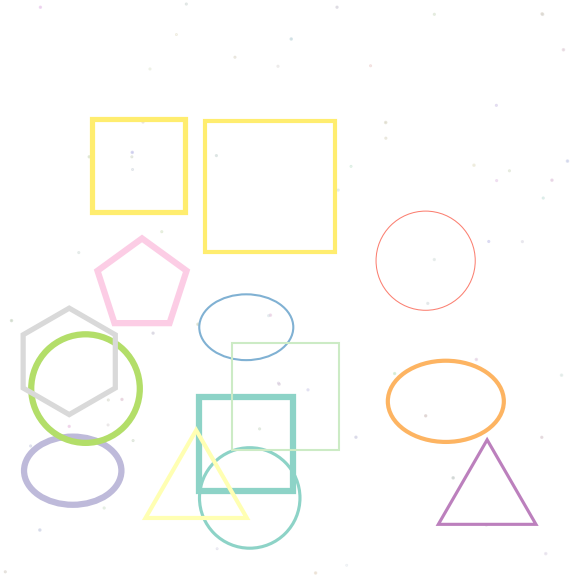[{"shape": "circle", "thickness": 1.5, "radius": 0.44, "center": [0.432, 0.137]}, {"shape": "square", "thickness": 3, "radius": 0.41, "center": [0.426, 0.231]}, {"shape": "triangle", "thickness": 2, "radius": 0.51, "center": [0.34, 0.153]}, {"shape": "oval", "thickness": 3, "radius": 0.42, "center": [0.126, 0.184]}, {"shape": "circle", "thickness": 0.5, "radius": 0.43, "center": [0.737, 0.548]}, {"shape": "oval", "thickness": 1, "radius": 0.41, "center": [0.426, 0.433]}, {"shape": "oval", "thickness": 2, "radius": 0.5, "center": [0.772, 0.304]}, {"shape": "circle", "thickness": 3, "radius": 0.47, "center": [0.148, 0.326]}, {"shape": "pentagon", "thickness": 3, "radius": 0.41, "center": [0.246, 0.505]}, {"shape": "hexagon", "thickness": 2.5, "radius": 0.46, "center": [0.12, 0.373]}, {"shape": "triangle", "thickness": 1.5, "radius": 0.49, "center": [0.844, 0.14]}, {"shape": "square", "thickness": 1, "radius": 0.47, "center": [0.494, 0.313]}, {"shape": "square", "thickness": 2, "radius": 0.57, "center": [0.468, 0.677]}, {"shape": "square", "thickness": 2.5, "radius": 0.4, "center": [0.239, 0.713]}]